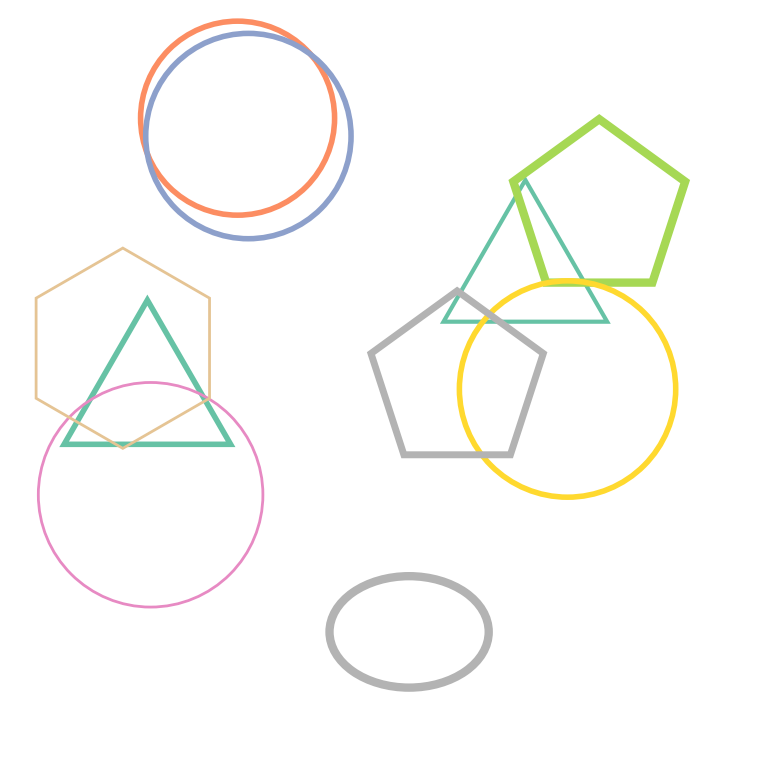[{"shape": "triangle", "thickness": 1.5, "radius": 0.61, "center": [0.682, 0.644]}, {"shape": "triangle", "thickness": 2, "radius": 0.62, "center": [0.191, 0.485]}, {"shape": "circle", "thickness": 2, "radius": 0.63, "center": [0.309, 0.847]}, {"shape": "circle", "thickness": 2, "radius": 0.67, "center": [0.323, 0.823]}, {"shape": "circle", "thickness": 1, "radius": 0.73, "center": [0.196, 0.357]}, {"shape": "pentagon", "thickness": 3, "radius": 0.59, "center": [0.778, 0.728]}, {"shape": "circle", "thickness": 2, "radius": 0.7, "center": [0.737, 0.495]}, {"shape": "hexagon", "thickness": 1, "radius": 0.65, "center": [0.16, 0.548]}, {"shape": "pentagon", "thickness": 2.5, "radius": 0.59, "center": [0.594, 0.505]}, {"shape": "oval", "thickness": 3, "radius": 0.52, "center": [0.531, 0.179]}]